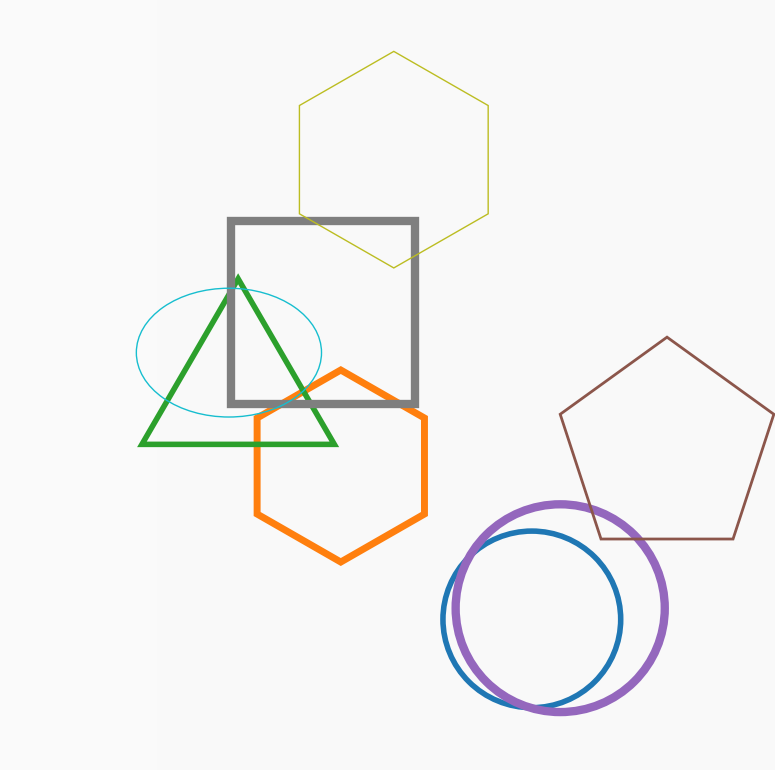[{"shape": "circle", "thickness": 2, "radius": 0.57, "center": [0.686, 0.196]}, {"shape": "hexagon", "thickness": 2.5, "radius": 0.62, "center": [0.44, 0.395]}, {"shape": "triangle", "thickness": 2, "radius": 0.72, "center": [0.307, 0.495]}, {"shape": "circle", "thickness": 3, "radius": 0.67, "center": [0.723, 0.21]}, {"shape": "pentagon", "thickness": 1, "radius": 0.72, "center": [0.861, 0.417]}, {"shape": "square", "thickness": 3, "radius": 0.59, "center": [0.417, 0.595]}, {"shape": "hexagon", "thickness": 0.5, "radius": 0.7, "center": [0.508, 0.793]}, {"shape": "oval", "thickness": 0.5, "radius": 0.6, "center": [0.295, 0.542]}]